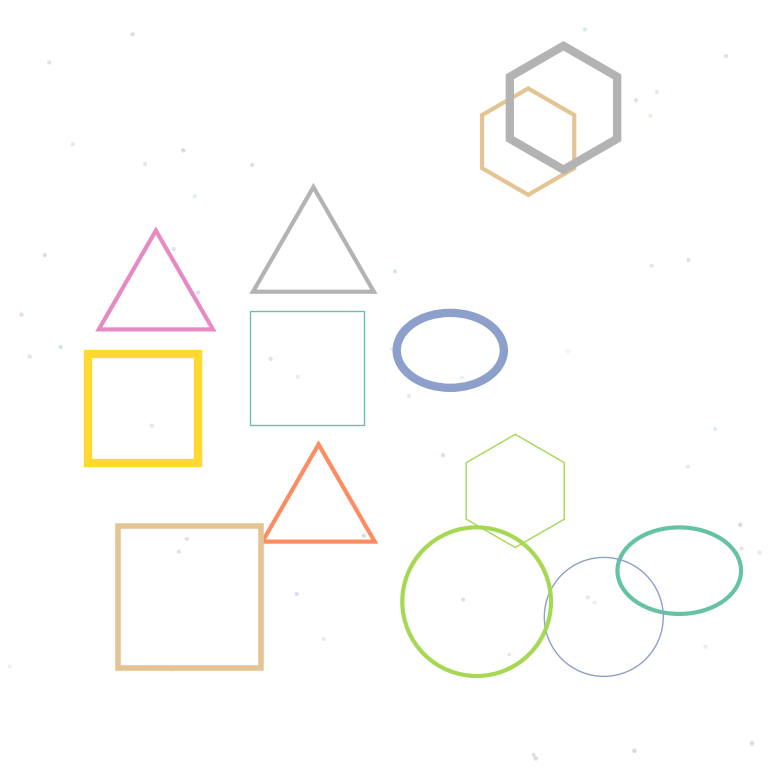[{"shape": "oval", "thickness": 1.5, "radius": 0.4, "center": [0.882, 0.259]}, {"shape": "square", "thickness": 0.5, "radius": 0.37, "center": [0.399, 0.522]}, {"shape": "triangle", "thickness": 1.5, "radius": 0.42, "center": [0.414, 0.339]}, {"shape": "circle", "thickness": 0.5, "radius": 0.39, "center": [0.784, 0.199]}, {"shape": "oval", "thickness": 3, "radius": 0.35, "center": [0.585, 0.545]}, {"shape": "triangle", "thickness": 1.5, "radius": 0.43, "center": [0.202, 0.615]}, {"shape": "hexagon", "thickness": 0.5, "radius": 0.37, "center": [0.669, 0.362]}, {"shape": "circle", "thickness": 1.5, "radius": 0.48, "center": [0.619, 0.219]}, {"shape": "square", "thickness": 3, "radius": 0.36, "center": [0.186, 0.469]}, {"shape": "hexagon", "thickness": 1.5, "radius": 0.35, "center": [0.686, 0.816]}, {"shape": "square", "thickness": 2, "radius": 0.46, "center": [0.246, 0.225]}, {"shape": "triangle", "thickness": 1.5, "radius": 0.45, "center": [0.407, 0.666]}, {"shape": "hexagon", "thickness": 3, "radius": 0.4, "center": [0.732, 0.86]}]